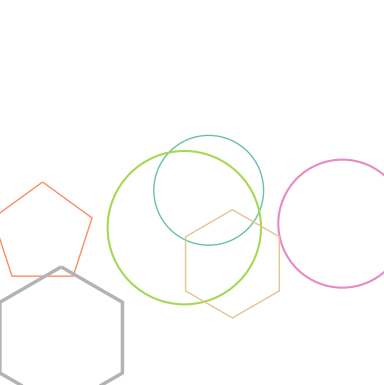[{"shape": "circle", "thickness": 1, "radius": 0.71, "center": [0.542, 0.506]}, {"shape": "pentagon", "thickness": 1, "radius": 0.68, "center": [0.111, 0.392]}, {"shape": "circle", "thickness": 1.5, "radius": 0.83, "center": [0.889, 0.419]}, {"shape": "circle", "thickness": 1.5, "radius": 1.0, "center": [0.479, 0.409]}, {"shape": "hexagon", "thickness": 1, "radius": 0.7, "center": [0.604, 0.315]}, {"shape": "hexagon", "thickness": 2.5, "radius": 0.92, "center": [0.159, 0.123]}]